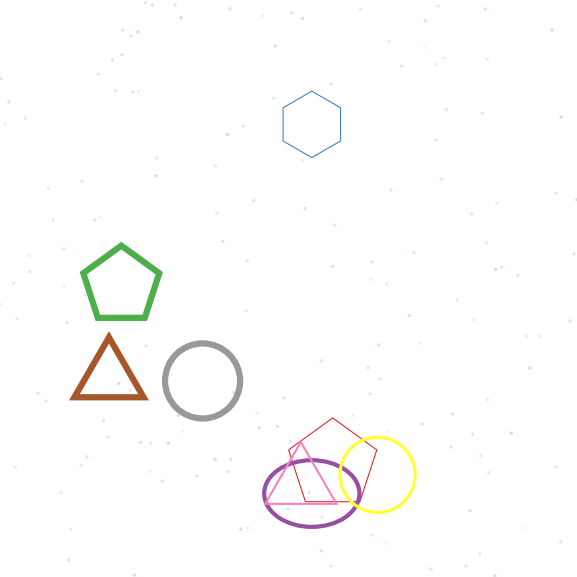[{"shape": "pentagon", "thickness": 0.5, "radius": 0.4, "center": [0.576, 0.195]}, {"shape": "hexagon", "thickness": 0.5, "radius": 0.29, "center": [0.54, 0.784]}, {"shape": "pentagon", "thickness": 3, "radius": 0.35, "center": [0.21, 0.505]}, {"shape": "oval", "thickness": 2, "radius": 0.41, "center": [0.54, 0.145]}, {"shape": "circle", "thickness": 1.5, "radius": 0.33, "center": [0.654, 0.177]}, {"shape": "triangle", "thickness": 3, "radius": 0.35, "center": [0.189, 0.346]}, {"shape": "triangle", "thickness": 1, "radius": 0.36, "center": [0.521, 0.162]}, {"shape": "circle", "thickness": 3, "radius": 0.32, "center": [0.351, 0.339]}]